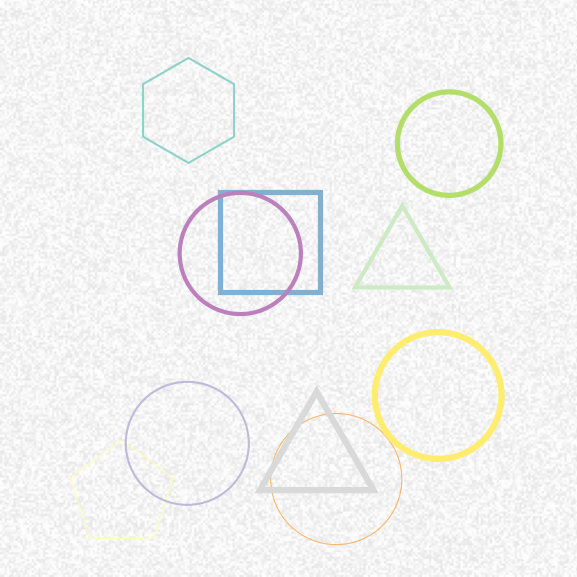[{"shape": "hexagon", "thickness": 1, "radius": 0.45, "center": [0.326, 0.808]}, {"shape": "pentagon", "thickness": 0.5, "radius": 0.47, "center": [0.211, 0.143]}, {"shape": "circle", "thickness": 1, "radius": 0.53, "center": [0.324, 0.231]}, {"shape": "square", "thickness": 2.5, "radius": 0.43, "center": [0.468, 0.58]}, {"shape": "circle", "thickness": 0.5, "radius": 0.57, "center": [0.582, 0.17]}, {"shape": "circle", "thickness": 2.5, "radius": 0.45, "center": [0.778, 0.75]}, {"shape": "triangle", "thickness": 3, "radius": 0.57, "center": [0.548, 0.207]}, {"shape": "circle", "thickness": 2, "radius": 0.52, "center": [0.416, 0.56]}, {"shape": "triangle", "thickness": 2, "radius": 0.47, "center": [0.697, 0.549]}, {"shape": "circle", "thickness": 3, "radius": 0.55, "center": [0.759, 0.314]}]